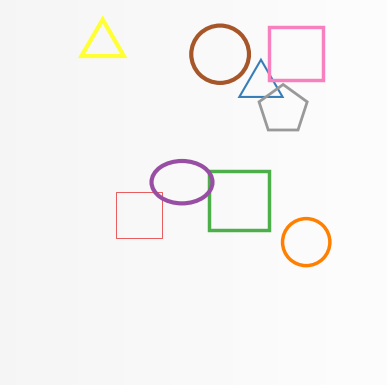[{"shape": "square", "thickness": 0.5, "radius": 0.3, "center": [0.359, 0.443]}, {"shape": "triangle", "thickness": 1.5, "radius": 0.32, "center": [0.673, 0.78]}, {"shape": "square", "thickness": 2.5, "radius": 0.38, "center": [0.617, 0.479]}, {"shape": "oval", "thickness": 3, "radius": 0.39, "center": [0.47, 0.527]}, {"shape": "circle", "thickness": 2.5, "radius": 0.31, "center": [0.79, 0.371]}, {"shape": "triangle", "thickness": 3, "radius": 0.32, "center": [0.265, 0.886]}, {"shape": "circle", "thickness": 3, "radius": 0.37, "center": [0.568, 0.859]}, {"shape": "square", "thickness": 2.5, "radius": 0.34, "center": [0.764, 0.86]}, {"shape": "pentagon", "thickness": 2, "radius": 0.33, "center": [0.731, 0.715]}]